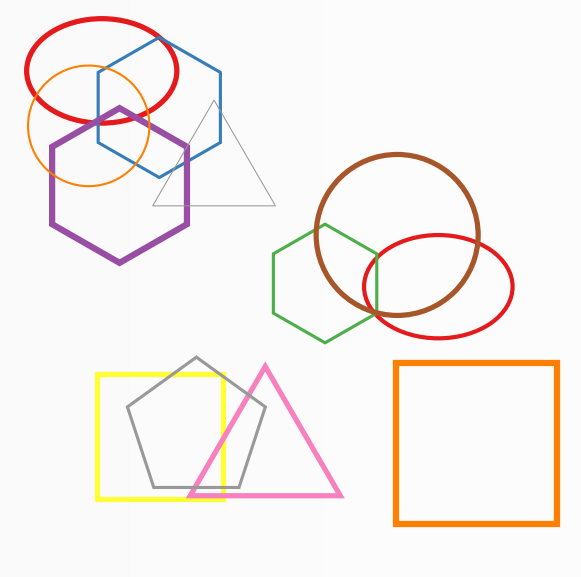[{"shape": "oval", "thickness": 2, "radius": 0.64, "center": [0.754, 0.503]}, {"shape": "oval", "thickness": 2.5, "radius": 0.65, "center": [0.175, 0.876]}, {"shape": "hexagon", "thickness": 1.5, "radius": 0.61, "center": [0.274, 0.813]}, {"shape": "hexagon", "thickness": 1.5, "radius": 0.51, "center": [0.559, 0.508]}, {"shape": "hexagon", "thickness": 3, "radius": 0.67, "center": [0.206, 0.678]}, {"shape": "circle", "thickness": 1, "radius": 0.52, "center": [0.153, 0.781]}, {"shape": "square", "thickness": 3, "radius": 0.69, "center": [0.82, 0.231]}, {"shape": "square", "thickness": 2.5, "radius": 0.54, "center": [0.276, 0.243]}, {"shape": "circle", "thickness": 2.5, "radius": 0.7, "center": [0.683, 0.592]}, {"shape": "triangle", "thickness": 2.5, "radius": 0.75, "center": [0.456, 0.215]}, {"shape": "triangle", "thickness": 0.5, "radius": 0.61, "center": [0.368, 0.704]}, {"shape": "pentagon", "thickness": 1.5, "radius": 0.62, "center": [0.338, 0.256]}]